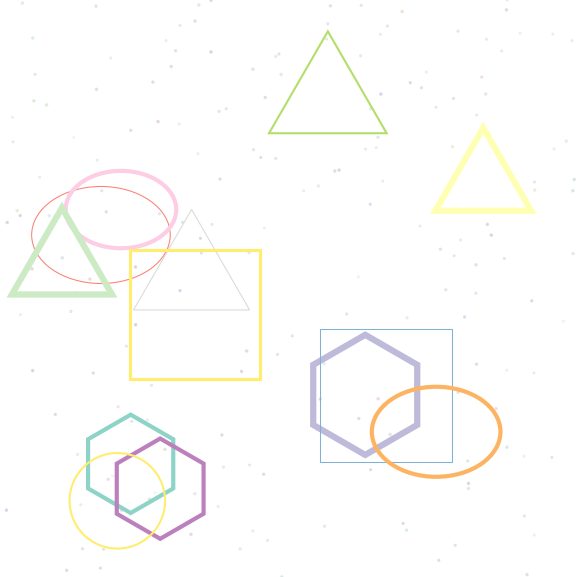[{"shape": "hexagon", "thickness": 2, "radius": 0.43, "center": [0.226, 0.196]}, {"shape": "triangle", "thickness": 3, "radius": 0.48, "center": [0.837, 0.682]}, {"shape": "hexagon", "thickness": 3, "radius": 0.52, "center": [0.632, 0.315]}, {"shape": "oval", "thickness": 0.5, "radius": 0.6, "center": [0.175, 0.592]}, {"shape": "square", "thickness": 0.5, "radius": 0.57, "center": [0.668, 0.314]}, {"shape": "oval", "thickness": 2, "radius": 0.56, "center": [0.755, 0.251]}, {"shape": "triangle", "thickness": 1, "radius": 0.59, "center": [0.568, 0.827]}, {"shape": "oval", "thickness": 2, "radius": 0.48, "center": [0.209, 0.636]}, {"shape": "triangle", "thickness": 0.5, "radius": 0.58, "center": [0.332, 0.52]}, {"shape": "hexagon", "thickness": 2, "radius": 0.43, "center": [0.277, 0.153]}, {"shape": "triangle", "thickness": 3, "radius": 0.5, "center": [0.107, 0.539]}, {"shape": "circle", "thickness": 1, "radius": 0.41, "center": [0.203, 0.132]}, {"shape": "square", "thickness": 1.5, "radius": 0.56, "center": [0.338, 0.454]}]